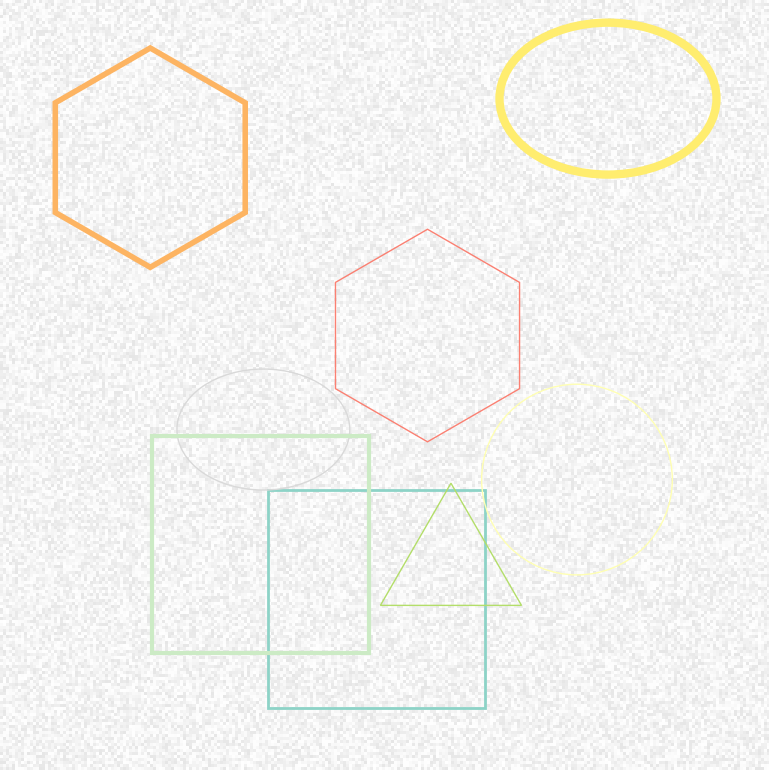[{"shape": "square", "thickness": 1, "radius": 0.71, "center": [0.489, 0.222]}, {"shape": "circle", "thickness": 0.5, "radius": 0.62, "center": [0.749, 0.377]}, {"shape": "hexagon", "thickness": 0.5, "radius": 0.69, "center": [0.555, 0.564]}, {"shape": "hexagon", "thickness": 2, "radius": 0.71, "center": [0.195, 0.795]}, {"shape": "triangle", "thickness": 0.5, "radius": 0.53, "center": [0.586, 0.267]}, {"shape": "oval", "thickness": 0.5, "radius": 0.56, "center": [0.342, 0.442]}, {"shape": "square", "thickness": 1.5, "radius": 0.7, "center": [0.338, 0.293]}, {"shape": "oval", "thickness": 3, "radius": 0.7, "center": [0.79, 0.872]}]